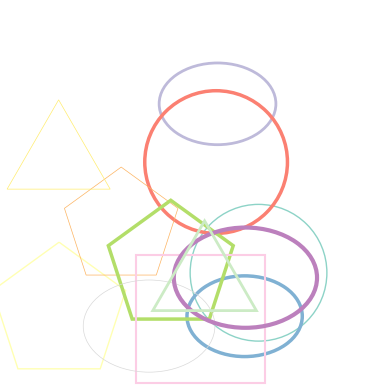[{"shape": "circle", "thickness": 1, "radius": 0.89, "center": [0.671, 0.292]}, {"shape": "pentagon", "thickness": 1, "radius": 0.91, "center": [0.153, 0.189]}, {"shape": "oval", "thickness": 2, "radius": 0.76, "center": [0.565, 0.73]}, {"shape": "circle", "thickness": 2.5, "radius": 0.93, "center": [0.561, 0.579]}, {"shape": "oval", "thickness": 2.5, "radius": 0.75, "center": [0.635, 0.179]}, {"shape": "pentagon", "thickness": 0.5, "radius": 0.78, "center": [0.315, 0.411]}, {"shape": "pentagon", "thickness": 2.5, "radius": 0.85, "center": [0.444, 0.309]}, {"shape": "square", "thickness": 1.5, "radius": 0.83, "center": [0.521, 0.172]}, {"shape": "oval", "thickness": 0.5, "radius": 0.85, "center": [0.387, 0.153]}, {"shape": "oval", "thickness": 3, "radius": 0.93, "center": [0.637, 0.279]}, {"shape": "triangle", "thickness": 2, "radius": 0.78, "center": [0.531, 0.271]}, {"shape": "triangle", "thickness": 0.5, "radius": 0.77, "center": [0.152, 0.586]}]